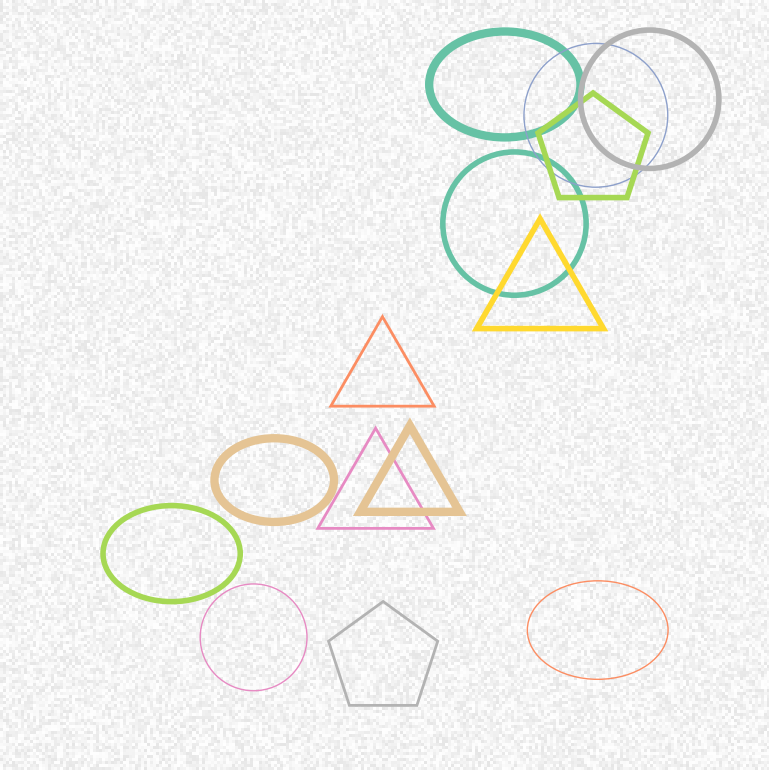[{"shape": "oval", "thickness": 3, "radius": 0.49, "center": [0.656, 0.89]}, {"shape": "circle", "thickness": 2, "radius": 0.47, "center": [0.668, 0.71]}, {"shape": "oval", "thickness": 0.5, "radius": 0.46, "center": [0.776, 0.182]}, {"shape": "triangle", "thickness": 1, "radius": 0.39, "center": [0.497, 0.511]}, {"shape": "circle", "thickness": 0.5, "radius": 0.47, "center": [0.774, 0.85]}, {"shape": "circle", "thickness": 0.5, "radius": 0.35, "center": [0.329, 0.172]}, {"shape": "triangle", "thickness": 1, "radius": 0.43, "center": [0.488, 0.357]}, {"shape": "pentagon", "thickness": 2, "radius": 0.38, "center": [0.77, 0.804]}, {"shape": "oval", "thickness": 2, "radius": 0.45, "center": [0.223, 0.281]}, {"shape": "triangle", "thickness": 2, "radius": 0.48, "center": [0.701, 0.621]}, {"shape": "triangle", "thickness": 3, "radius": 0.37, "center": [0.532, 0.373]}, {"shape": "oval", "thickness": 3, "radius": 0.39, "center": [0.356, 0.377]}, {"shape": "circle", "thickness": 2, "radius": 0.45, "center": [0.844, 0.871]}, {"shape": "pentagon", "thickness": 1, "radius": 0.37, "center": [0.498, 0.144]}]